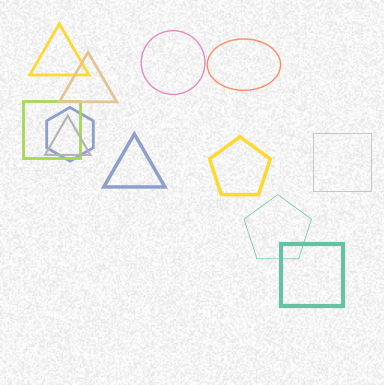[{"shape": "square", "thickness": 3, "radius": 0.4, "center": [0.811, 0.286]}, {"shape": "pentagon", "thickness": 0.5, "radius": 0.46, "center": [0.721, 0.402]}, {"shape": "oval", "thickness": 1, "radius": 0.48, "center": [0.634, 0.832]}, {"shape": "triangle", "thickness": 2.5, "radius": 0.46, "center": [0.349, 0.56]}, {"shape": "hexagon", "thickness": 2, "radius": 0.35, "center": [0.182, 0.651]}, {"shape": "circle", "thickness": 1, "radius": 0.41, "center": [0.45, 0.838]}, {"shape": "square", "thickness": 2, "radius": 0.37, "center": [0.133, 0.663]}, {"shape": "pentagon", "thickness": 2.5, "radius": 0.41, "center": [0.623, 0.562]}, {"shape": "triangle", "thickness": 2, "radius": 0.44, "center": [0.154, 0.85]}, {"shape": "triangle", "thickness": 2, "radius": 0.43, "center": [0.229, 0.779]}, {"shape": "square", "thickness": 0.5, "radius": 0.38, "center": [0.889, 0.58]}, {"shape": "triangle", "thickness": 1.5, "radius": 0.34, "center": [0.176, 0.632]}]